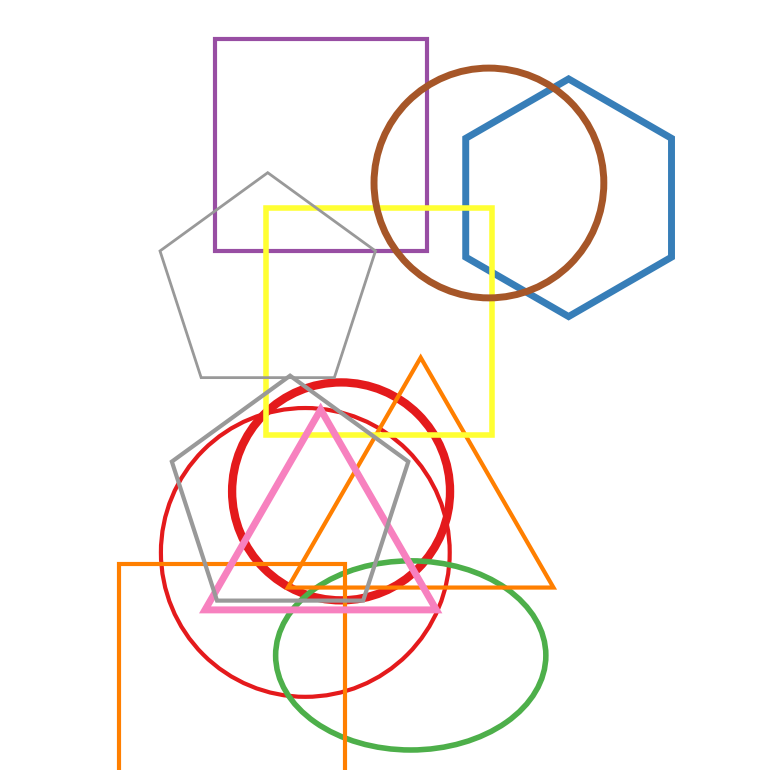[{"shape": "circle", "thickness": 3, "radius": 0.71, "center": [0.443, 0.362]}, {"shape": "circle", "thickness": 1.5, "radius": 0.94, "center": [0.397, 0.283]}, {"shape": "hexagon", "thickness": 2.5, "radius": 0.77, "center": [0.738, 0.743]}, {"shape": "oval", "thickness": 2, "radius": 0.88, "center": [0.533, 0.149]}, {"shape": "square", "thickness": 1.5, "radius": 0.69, "center": [0.417, 0.812]}, {"shape": "triangle", "thickness": 1.5, "radius": 1.0, "center": [0.546, 0.337]}, {"shape": "square", "thickness": 1.5, "radius": 0.73, "center": [0.301, 0.121]}, {"shape": "square", "thickness": 2, "radius": 0.73, "center": [0.493, 0.583]}, {"shape": "circle", "thickness": 2.5, "radius": 0.75, "center": [0.635, 0.762]}, {"shape": "triangle", "thickness": 2.5, "radius": 0.87, "center": [0.416, 0.295]}, {"shape": "pentagon", "thickness": 1, "radius": 0.74, "center": [0.348, 0.629]}, {"shape": "pentagon", "thickness": 1.5, "radius": 0.81, "center": [0.377, 0.351]}]